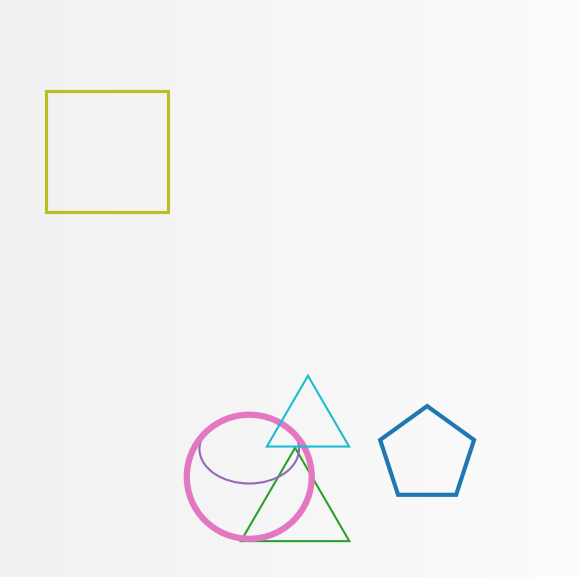[{"shape": "pentagon", "thickness": 2, "radius": 0.42, "center": [0.735, 0.211]}, {"shape": "triangle", "thickness": 1, "radius": 0.54, "center": [0.508, 0.116]}, {"shape": "oval", "thickness": 1, "radius": 0.43, "center": [0.429, 0.222]}, {"shape": "circle", "thickness": 3, "radius": 0.54, "center": [0.429, 0.174]}, {"shape": "square", "thickness": 1.5, "radius": 0.53, "center": [0.184, 0.737]}, {"shape": "triangle", "thickness": 1, "radius": 0.41, "center": [0.53, 0.267]}]